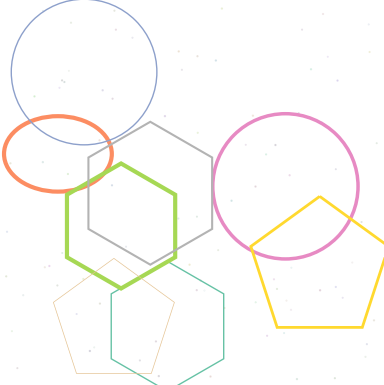[{"shape": "hexagon", "thickness": 1, "radius": 0.84, "center": [0.435, 0.152]}, {"shape": "oval", "thickness": 3, "radius": 0.7, "center": [0.15, 0.6]}, {"shape": "circle", "thickness": 1, "radius": 0.95, "center": [0.218, 0.813]}, {"shape": "circle", "thickness": 2.5, "radius": 0.94, "center": [0.741, 0.516]}, {"shape": "hexagon", "thickness": 3, "radius": 0.81, "center": [0.314, 0.413]}, {"shape": "pentagon", "thickness": 2, "radius": 0.94, "center": [0.83, 0.302]}, {"shape": "pentagon", "thickness": 0.5, "radius": 0.83, "center": [0.296, 0.164]}, {"shape": "hexagon", "thickness": 1.5, "radius": 0.93, "center": [0.39, 0.498]}]